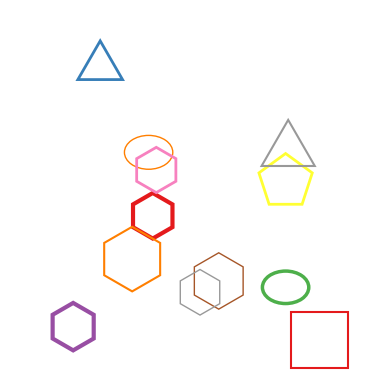[{"shape": "square", "thickness": 1.5, "radius": 0.37, "center": [0.83, 0.117]}, {"shape": "hexagon", "thickness": 3, "radius": 0.3, "center": [0.397, 0.44]}, {"shape": "triangle", "thickness": 2, "radius": 0.34, "center": [0.26, 0.827]}, {"shape": "oval", "thickness": 2.5, "radius": 0.3, "center": [0.742, 0.254]}, {"shape": "hexagon", "thickness": 3, "radius": 0.31, "center": [0.19, 0.152]}, {"shape": "hexagon", "thickness": 1.5, "radius": 0.42, "center": [0.343, 0.327]}, {"shape": "oval", "thickness": 1, "radius": 0.31, "center": [0.386, 0.604]}, {"shape": "pentagon", "thickness": 2, "radius": 0.36, "center": [0.742, 0.528]}, {"shape": "hexagon", "thickness": 1, "radius": 0.37, "center": [0.568, 0.27]}, {"shape": "hexagon", "thickness": 2, "radius": 0.29, "center": [0.406, 0.559]}, {"shape": "triangle", "thickness": 1.5, "radius": 0.4, "center": [0.749, 0.609]}, {"shape": "hexagon", "thickness": 1, "radius": 0.3, "center": [0.52, 0.241]}]